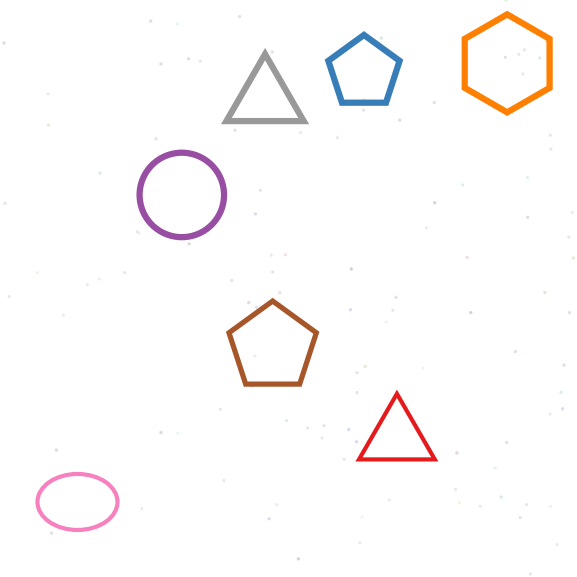[{"shape": "triangle", "thickness": 2, "radius": 0.38, "center": [0.687, 0.242]}, {"shape": "pentagon", "thickness": 3, "radius": 0.32, "center": [0.63, 0.874]}, {"shape": "circle", "thickness": 3, "radius": 0.37, "center": [0.315, 0.662]}, {"shape": "hexagon", "thickness": 3, "radius": 0.42, "center": [0.878, 0.889]}, {"shape": "pentagon", "thickness": 2.5, "radius": 0.4, "center": [0.472, 0.398]}, {"shape": "oval", "thickness": 2, "radius": 0.35, "center": [0.134, 0.13]}, {"shape": "triangle", "thickness": 3, "radius": 0.39, "center": [0.459, 0.828]}]